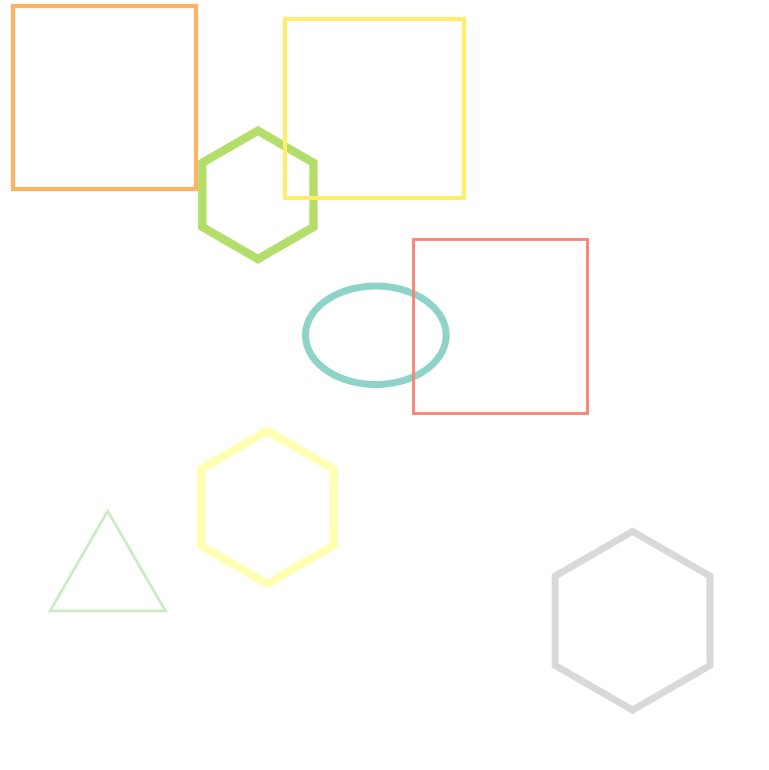[{"shape": "oval", "thickness": 2.5, "radius": 0.46, "center": [0.488, 0.565]}, {"shape": "hexagon", "thickness": 3, "radius": 0.5, "center": [0.347, 0.341]}, {"shape": "square", "thickness": 1, "radius": 0.57, "center": [0.649, 0.577]}, {"shape": "square", "thickness": 1.5, "radius": 0.59, "center": [0.136, 0.873]}, {"shape": "hexagon", "thickness": 3, "radius": 0.42, "center": [0.335, 0.747]}, {"shape": "hexagon", "thickness": 2.5, "radius": 0.58, "center": [0.822, 0.194]}, {"shape": "triangle", "thickness": 1, "radius": 0.43, "center": [0.14, 0.25]}, {"shape": "square", "thickness": 1.5, "radius": 0.58, "center": [0.486, 0.859]}]